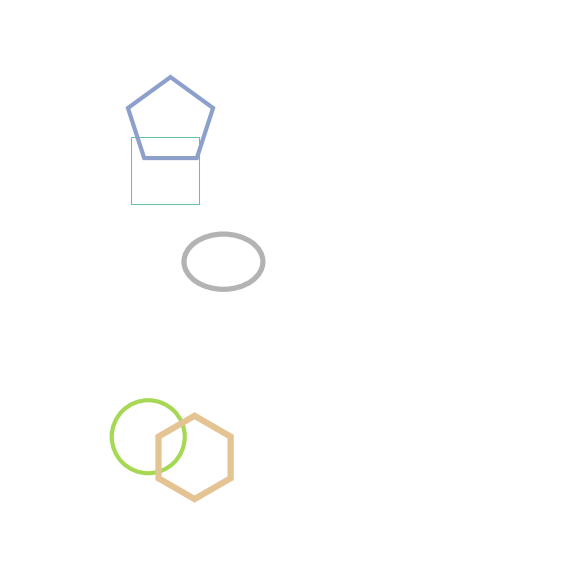[{"shape": "square", "thickness": 0.5, "radius": 0.29, "center": [0.285, 0.704]}, {"shape": "pentagon", "thickness": 2, "radius": 0.39, "center": [0.295, 0.788]}, {"shape": "circle", "thickness": 2, "radius": 0.32, "center": [0.257, 0.243]}, {"shape": "hexagon", "thickness": 3, "radius": 0.36, "center": [0.337, 0.207]}, {"shape": "oval", "thickness": 2.5, "radius": 0.34, "center": [0.387, 0.546]}]